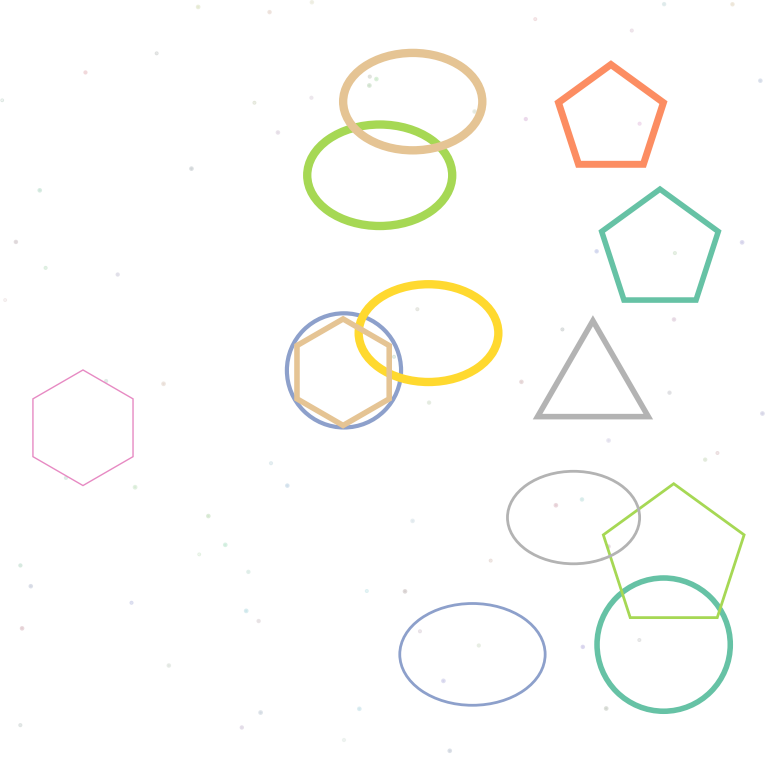[{"shape": "circle", "thickness": 2, "radius": 0.43, "center": [0.862, 0.163]}, {"shape": "pentagon", "thickness": 2, "radius": 0.4, "center": [0.857, 0.675]}, {"shape": "pentagon", "thickness": 2.5, "radius": 0.36, "center": [0.793, 0.845]}, {"shape": "oval", "thickness": 1, "radius": 0.47, "center": [0.614, 0.15]}, {"shape": "circle", "thickness": 1.5, "radius": 0.37, "center": [0.447, 0.519]}, {"shape": "hexagon", "thickness": 0.5, "radius": 0.38, "center": [0.108, 0.444]}, {"shape": "pentagon", "thickness": 1, "radius": 0.48, "center": [0.875, 0.276]}, {"shape": "oval", "thickness": 3, "radius": 0.47, "center": [0.493, 0.772]}, {"shape": "oval", "thickness": 3, "radius": 0.45, "center": [0.557, 0.567]}, {"shape": "oval", "thickness": 3, "radius": 0.45, "center": [0.536, 0.868]}, {"shape": "hexagon", "thickness": 2, "radius": 0.35, "center": [0.446, 0.517]}, {"shape": "triangle", "thickness": 2, "radius": 0.42, "center": [0.77, 0.5]}, {"shape": "oval", "thickness": 1, "radius": 0.43, "center": [0.745, 0.328]}]